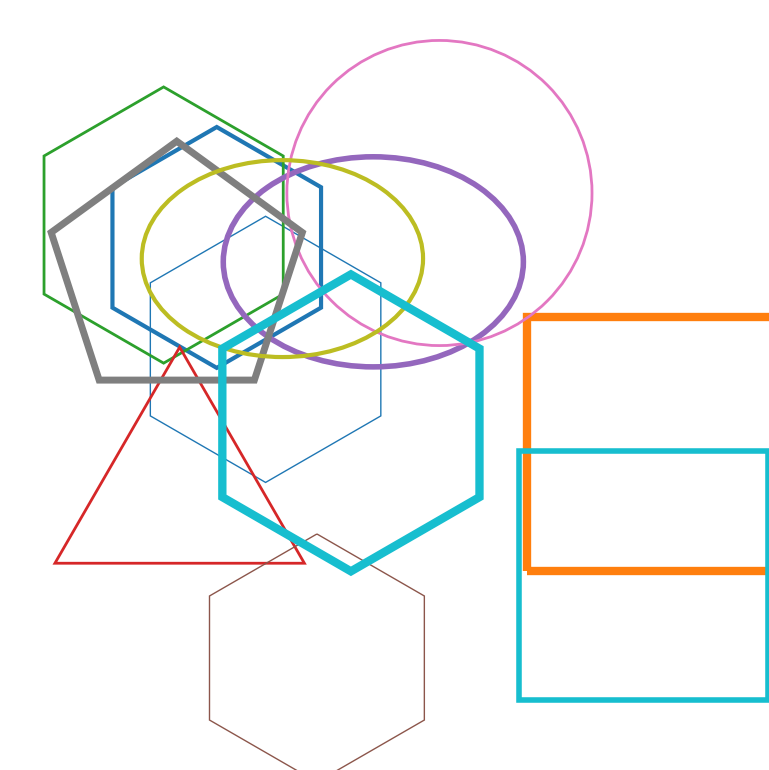[{"shape": "hexagon", "thickness": 0.5, "radius": 0.86, "center": [0.345, 0.546]}, {"shape": "hexagon", "thickness": 1.5, "radius": 0.78, "center": [0.281, 0.679]}, {"shape": "square", "thickness": 3, "radius": 0.83, "center": [0.849, 0.423]}, {"shape": "hexagon", "thickness": 1, "radius": 0.9, "center": [0.213, 0.708]}, {"shape": "triangle", "thickness": 1, "radius": 0.94, "center": [0.233, 0.362]}, {"shape": "oval", "thickness": 2, "radius": 0.97, "center": [0.485, 0.66]}, {"shape": "hexagon", "thickness": 0.5, "radius": 0.81, "center": [0.412, 0.145]}, {"shape": "circle", "thickness": 1, "radius": 0.99, "center": [0.571, 0.749]}, {"shape": "pentagon", "thickness": 2.5, "radius": 0.86, "center": [0.23, 0.645]}, {"shape": "oval", "thickness": 1.5, "radius": 0.91, "center": [0.367, 0.664]}, {"shape": "square", "thickness": 2, "radius": 0.81, "center": [0.836, 0.252]}, {"shape": "hexagon", "thickness": 3, "radius": 0.96, "center": [0.456, 0.451]}]